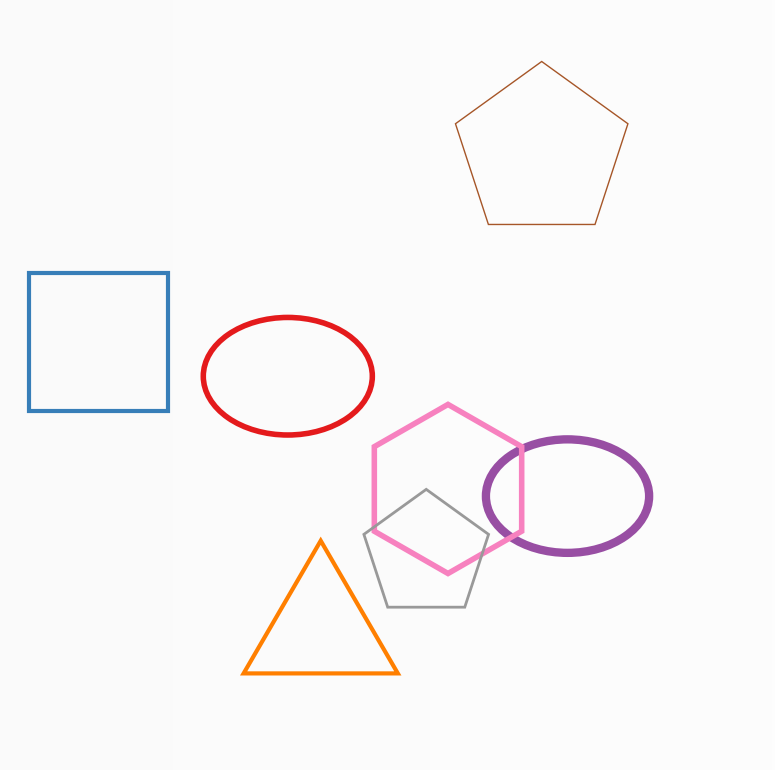[{"shape": "oval", "thickness": 2, "radius": 0.55, "center": [0.371, 0.511]}, {"shape": "square", "thickness": 1.5, "radius": 0.45, "center": [0.127, 0.556]}, {"shape": "oval", "thickness": 3, "radius": 0.53, "center": [0.732, 0.356]}, {"shape": "triangle", "thickness": 1.5, "radius": 0.57, "center": [0.414, 0.183]}, {"shape": "pentagon", "thickness": 0.5, "radius": 0.58, "center": [0.699, 0.803]}, {"shape": "hexagon", "thickness": 2, "radius": 0.55, "center": [0.578, 0.365]}, {"shape": "pentagon", "thickness": 1, "radius": 0.42, "center": [0.55, 0.28]}]